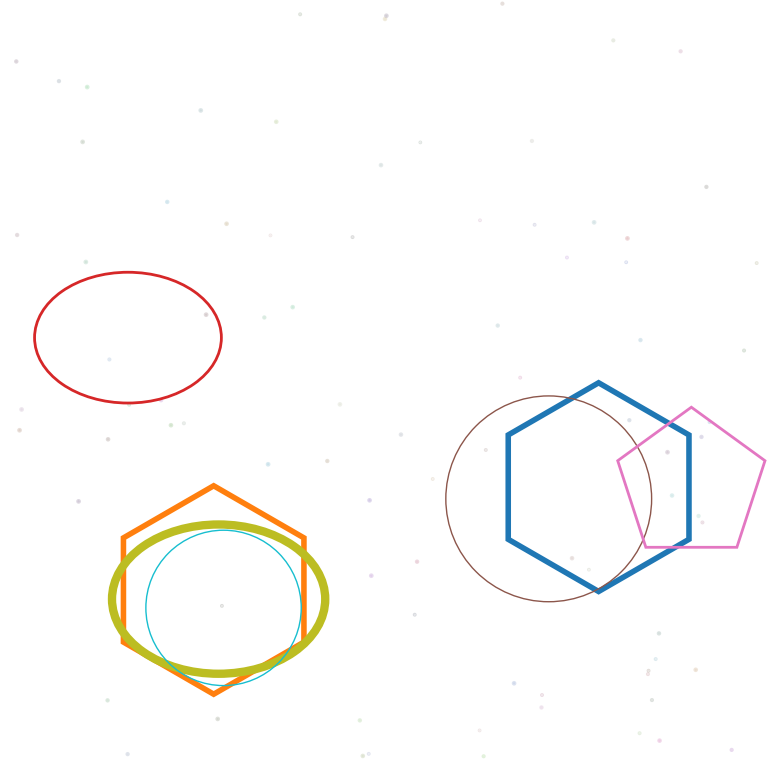[{"shape": "hexagon", "thickness": 2, "radius": 0.68, "center": [0.777, 0.367]}, {"shape": "hexagon", "thickness": 2, "radius": 0.68, "center": [0.278, 0.234]}, {"shape": "oval", "thickness": 1, "radius": 0.61, "center": [0.166, 0.562]}, {"shape": "circle", "thickness": 0.5, "radius": 0.67, "center": [0.713, 0.352]}, {"shape": "pentagon", "thickness": 1, "radius": 0.5, "center": [0.898, 0.371]}, {"shape": "oval", "thickness": 3, "radius": 0.69, "center": [0.284, 0.222]}, {"shape": "circle", "thickness": 0.5, "radius": 0.5, "center": [0.29, 0.211]}]